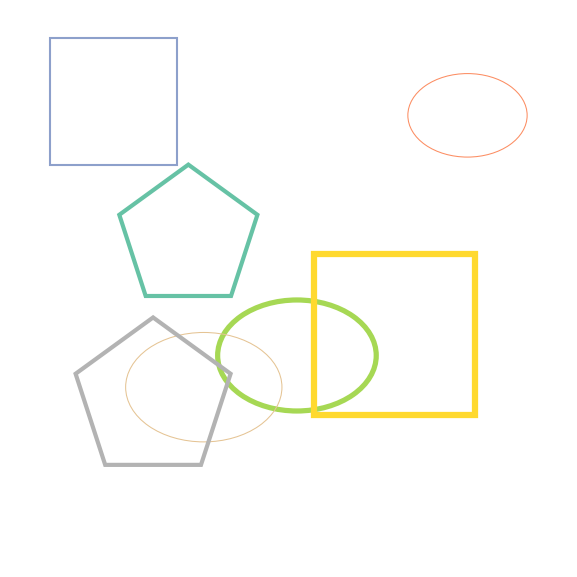[{"shape": "pentagon", "thickness": 2, "radius": 0.63, "center": [0.326, 0.588]}, {"shape": "oval", "thickness": 0.5, "radius": 0.52, "center": [0.81, 0.799]}, {"shape": "square", "thickness": 1, "radius": 0.55, "center": [0.197, 0.824]}, {"shape": "oval", "thickness": 2.5, "radius": 0.69, "center": [0.514, 0.384]}, {"shape": "square", "thickness": 3, "radius": 0.7, "center": [0.683, 0.42]}, {"shape": "oval", "thickness": 0.5, "radius": 0.68, "center": [0.353, 0.329]}, {"shape": "pentagon", "thickness": 2, "radius": 0.71, "center": [0.265, 0.308]}]